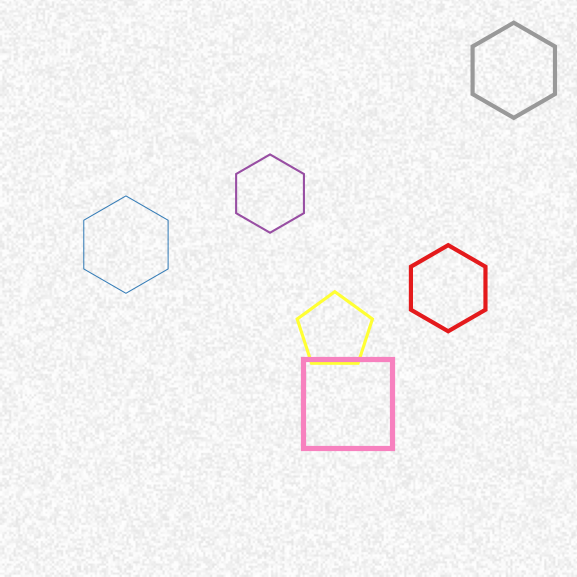[{"shape": "hexagon", "thickness": 2, "radius": 0.37, "center": [0.776, 0.5]}, {"shape": "hexagon", "thickness": 0.5, "radius": 0.42, "center": [0.218, 0.576]}, {"shape": "hexagon", "thickness": 1, "radius": 0.34, "center": [0.468, 0.664]}, {"shape": "pentagon", "thickness": 1.5, "radius": 0.34, "center": [0.58, 0.426]}, {"shape": "square", "thickness": 2.5, "radius": 0.39, "center": [0.601, 0.301]}, {"shape": "hexagon", "thickness": 2, "radius": 0.41, "center": [0.89, 0.877]}]